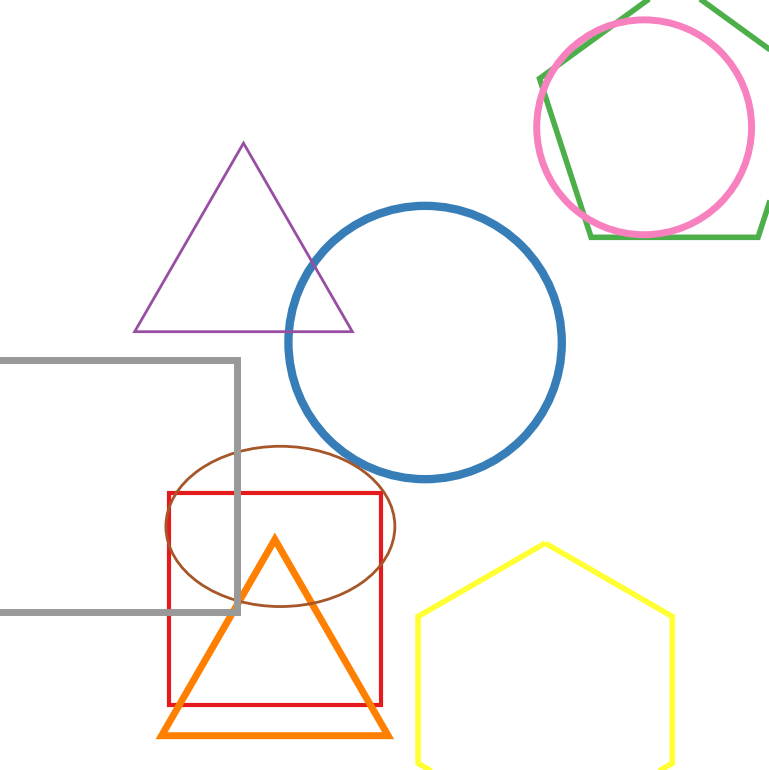[{"shape": "square", "thickness": 1.5, "radius": 0.69, "center": [0.357, 0.222]}, {"shape": "circle", "thickness": 3, "radius": 0.89, "center": [0.552, 0.555]}, {"shape": "pentagon", "thickness": 2, "radius": 0.92, "center": [0.876, 0.841]}, {"shape": "triangle", "thickness": 1, "radius": 0.82, "center": [0.316, 0.651]}, {"shape": "triangle", "thickness": 2.5, "radius": 0.85, "center": [0.357, 0.129]}, {"shape": "hexagon", "thickness": 2, "radius": 0.95, "center": [0.708, 0.104]}, {"shape": "oval", "thickness": 1, "radius": 0.74, "center": [0.364, 0.316]}, {"shape": "circle", "thickness": 2.5, "radius": 0.7, "center": [0.837, 0.835]}, {"shape": "square", "thickness": 2.5, "radius": 0.82, "center": [0.144, 0.369]}]